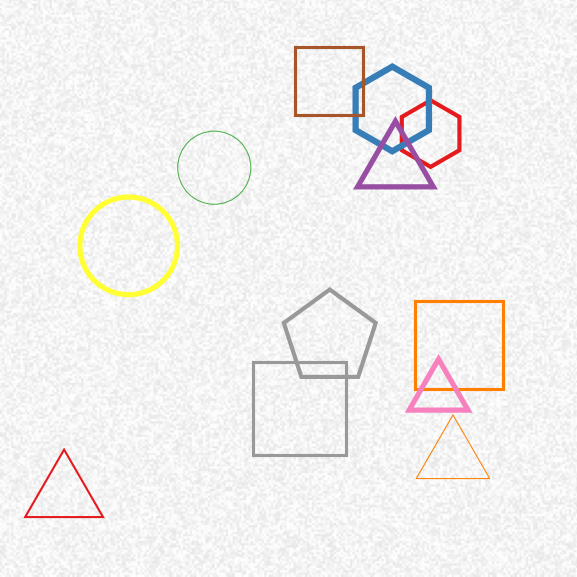[{"shape": "hexagon", "thickness": 2, "radius": 0.29, "center": [0.746, 0.768]}, {"shape": "triangle", "thickness": 1, "radius": 0.39, "center": [0.111, 0.143]}, {"shape": "hexagon", "thickness": 3, "radius": 0.37, "center": [0.679, 0.811]}, {"shape": "circle", "thickness": 0.5, "radius": 0.32, "center": [0.371, 0.709]}, {"shape": "triangle", "thickness": 2.5, "radius": 0.38, "center": [0.685, 0.713]}, {"shape": "triangle", "thickness": 0.5, "radius": 0.37, "center": [0.784, 0.207]}, {"shape": "square", "thickness": 1.5, "radius": 0.38, "center": [0.795, 0.402]}, {"shape": "circle", "thickness": 2.5, "radius": 0.42, "center": [0.223, 0.573]}, {"shape": "square", "thickness": 1.5, "radius": 0.29, "center": [0.569, 0.859]}, {"shape": "triangle", "thickness": 2.5, "radius": 0.29, "center": [0.759, 0.318]}, {"shape": "pentagon", "thickness": 2, "radius": 0.42, "center": [0.571, 0.414]}, {"shape": "square", "thickness": 1.5, "radius": 0.4, "center": [0.518, 0.292]}]